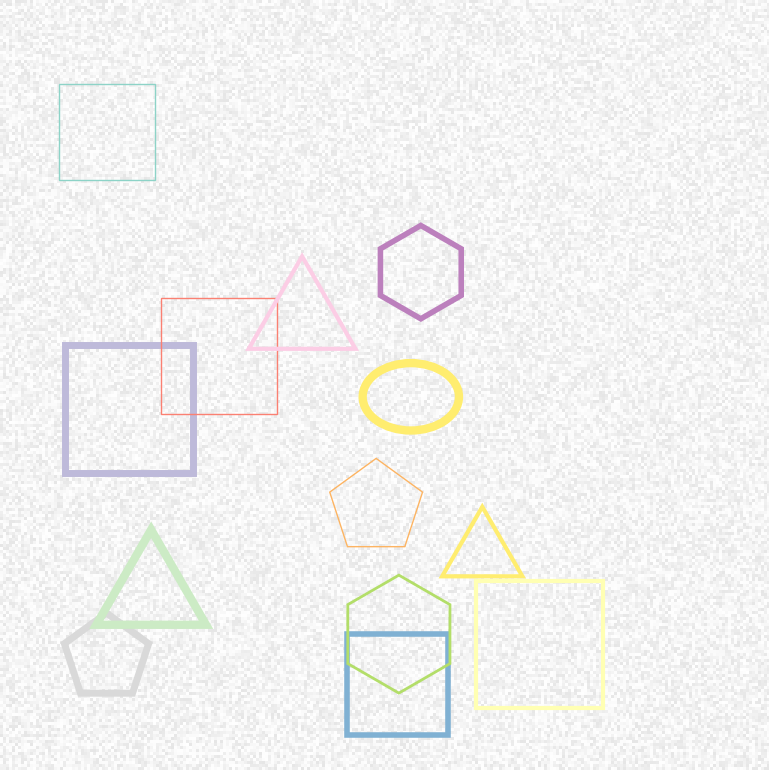[{"shape": "square", "thickness": 0.5, "radius": 0.31, "center": [0.139, 0.828]}, {"shape": "square", "thickness": 1.5, "radius": 0.41, "center": [0.701, 0.162]}, {"shape": "square", "thickness": 2.5, "radius": 0.42, "center": [0.168, 0.469]}, {"shape": "square", "thickness": 0.5, "radius": 0.38, "center": [0.285, 0.538]}, {"shape": "square", "thickness": 2, "radius": 0.33, "center": [0.516, 0.111]}, {"shape": "pentagon", "thickness": 0.5, "radius": 0.32, "center": [0.488, 0.341]}, {"shape": "hexagon", "thickness": 1, "radius": 0.38, "center": [0.518, 0.176]}, {"shape": "triangle", "thickness": 1.5, "radius": 0.4, "center": [0.392, 0.587]}, {"shape": "pentagon", "thickness": 2.5, "radius": 0.29, "center": [0.138, 0.146]}, {"shape": "hexagon", "thickness": 2, "radius": 0.3, "center": [0.547, 0.647]}, {"shape": "triangle", "thickness": 3, "radius": 0.41, "center": [0.196, 0.23]}, {"shape": "triangle", "thickness": 1.5, "radius": 0.3, "center": [0.626, 0.282]}, {"shape": "oval", "thickness": 3, "radius": 0.31, "center": [0.534, 0.485]}]